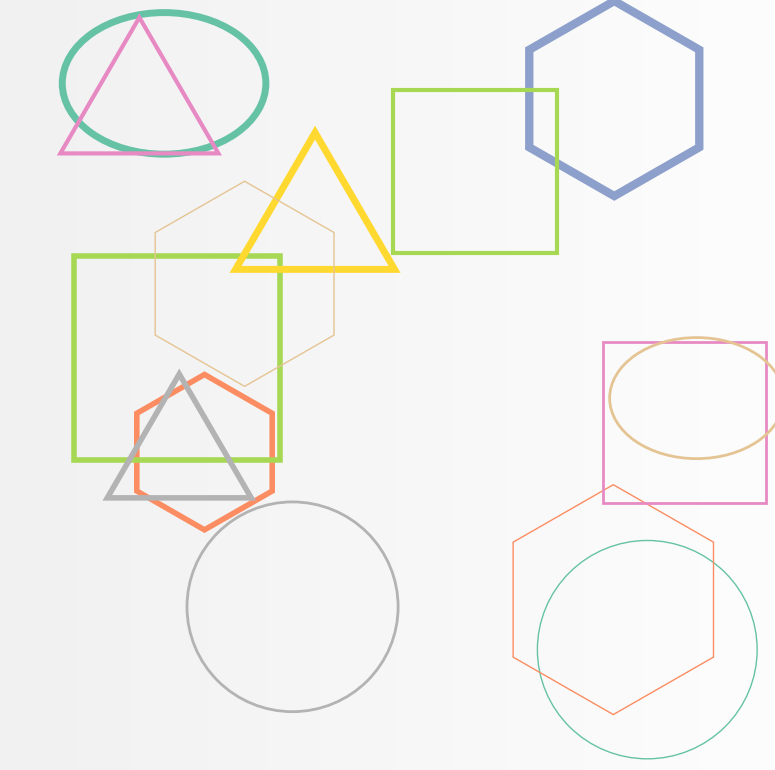[{"shape": "oval", "thickness": 2.5, "radius": 0.66, "center": [0.212, 0.892]}, {"shape": "circle", "thickness": 0.5, "radius": 0.71, "center": [0.835, 0.156]}, {"shape": "hexagon", "thickness": 2, "radius": 0.5, "center": [0.264, 0.413]}, {"shape": "hexagon", "thickness": 0.5, "radius": 0.75, "center": [0.791, 0.221]}, {"shape": "hexagon", "thickness": 3, "radius": 0.63, "center": [0.793, 0.872]}, {"shape": "triangle", "thickness": 1.5, "radius": 0.59, "center": [0.18, 0.86]}, {"shape": "square", "thickness": 1, "radius": 0.52, "center": [0.883, 0.451]}, {"shape": "square", "thickness": 1.5, "radius": 0.53, "center": [0.613, 0.777]}, {"shape": "square", "thickness": 2, "radius": 0.66, "center": [0.228, 0.535]}, {"shape": "triangle", "thickness": 2.5, "radius": 0.59, "center": [0.407, 0.709]}, {"shape": "hexagon", "thickness": 0.5, "radius": 0.67, "center": [0.316, 0.631]}, {"shape": "oval", "thickness": 1, "radius": 0.56, "center": [0.899, 0.483]}, {"shape": "circle", "thickness": 1, "radius": 0.68, "center": [0.377, 0.212]}, {"shape": "triangle", "thickness": 2, "radius": 0.54, "center": [0.231, 0.407]}]